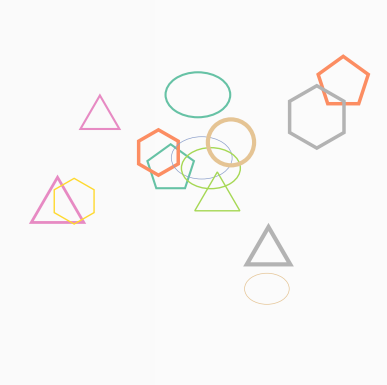[{"shape": "pentagon", "thickness": 1.5, "radius": 0.32, "center": [0.44, 0.562]}, {"shape": "oval", "thickness": 1.5, "radius": 0.42, "center": [0.511, 0.754]}, {"shape": "pentagon", "thickness": 2.5, "radius": 0.34, "center": [0.886, 0.786]}, {"shape": "hexagon", "thickness": 2.5, "radius": 0.29, "center": [0.409, 0.604]}, {"shape": "oval", "thickness": 0.5, "radius": 0.39, "center": [0.521, 0.59]}, {"shape": "triangle", "thickness": 1.5, "radius": 0.29, "center": [0.258, 0.694]}, {"shape": "triangle", "thickness": 2, "radius": 0.39, "center": [0.148, 0.461]}, {"shape": "oval", "thickness": 1, "radius": 0.38, "center": [0.544, 0.563]}, {"shape": "triangle", "thickness": 1, "radius": 0.34, "center": [0.561, 0.486]}, {"shape": "hexagon", "thickness": 1, "radius": 0.3, "center": [0.191, 0.477]}, {"shape": "oval", "thickness": 0.5, "radius": 0.29, "center": [0.689, 0.25]}, {"shape": "circle", "thickness": 3, "radius": 0.3, "center": [0.596, 0.63]}, {"shape": "triangle", "thickness": 3, "radius": 0.32, "center": [0.693, 0.346]}, {"shape": "hexagon", "thickness": 2.5, "radius": 0.41, "center": [0.818, 0.696]}]